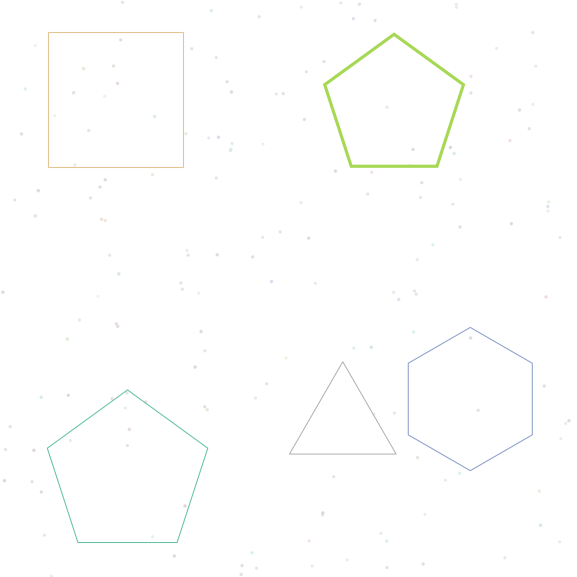[{"shape": "pentagon", "thickness": 0.5, "radius": 0.73, "center": [0.221, 0.178]}, {"shape": "hexagon", "thickness": 0.5, "radius": 0.62, "center": [0.814, 0.308]}, {"shape": "pentagon", "thickness": 1.5, "radius": 0.63, "center": [0.682, 0.813]}, {"shape": "square", "thickness": 0.5, "radius": 0.59, "center": [0.2, 0.827]}, {"shape": "triangle", "thickness": 0.5, "radius": 0.53, "center": [0.594, 0.266]}]